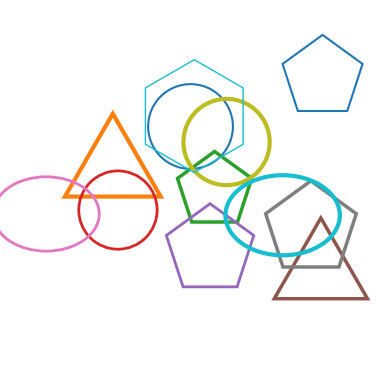[{"shape": "circle", "thickness": 1.5, "radius": 0.55, "center": [0.495, 0.671]}, {"shape": "pentagon", "thickness": 1.5, "radius": 0.55, "center": [0.838, 0.8]}, {"shape": "triangle", "thickness": 3, "radius": 0.72, "center": [0.293, 0.561]}, {"shape": "pentagon", "thickness": 2.5, "radius": 0.51, "center": [0.557, 0.505]}, {"shape": "circle", "thickness": 2, "radius": 0.51, "center": [0.306, 0.454]}, {"shape": "pentagon", "thickness": 2, "radius": 0.6, "center": [0.546, 0.352]}, {"shape": "triangle", "thickness": 2.5, "radius": 0.7, "center": [0.833, 0.294]}, {"shape": "oval", "thickness": 2, "radius": 0.69, "center": [0.12, 0.444]}, {"shape": "pentagon", "thickness": 2.5, "radius": 0.62, "center": [0.808, 0.407]}, {"shape": "circle", "thickness": 3, "radius": 0.56, "center": [0.588, 0.631]}, {"shape": "oval", "thickness": 3, "radius": 0.74, "center": [0.734, 0.441]}, {"shape": "hexagon", "thickness": 1, "radius": 0.73, "center": [0.505, 0.698]}]